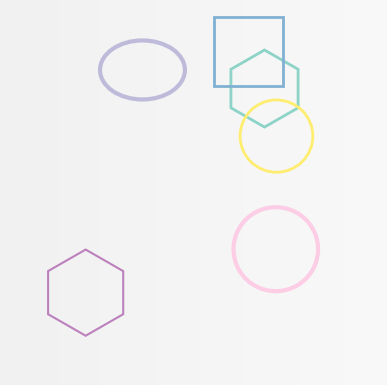[{"shape": "hexagon", "thickness": 2, "radius": 0.5, "center": [0.683, 0.77]}, {"shape": "oval", "thickness": 3, "radius": 0.55, "center": [0.368, 0.818]}, {"shape": "square", "thickness": 2, "radius": 0.44, "center": [0.641, 0.866]}, {"shape": "circle", "thickness": 3, "radius": 0.55, "center": [0.712, 0.353]}, {"shape": "hexagon", "thickness": 1.5, "radius": 0.56, "center": [0.221, 0.24]}, {"shape": "circle", "thickness": 2, "radius": 0.47, "center": [0.713, 0.647]}]